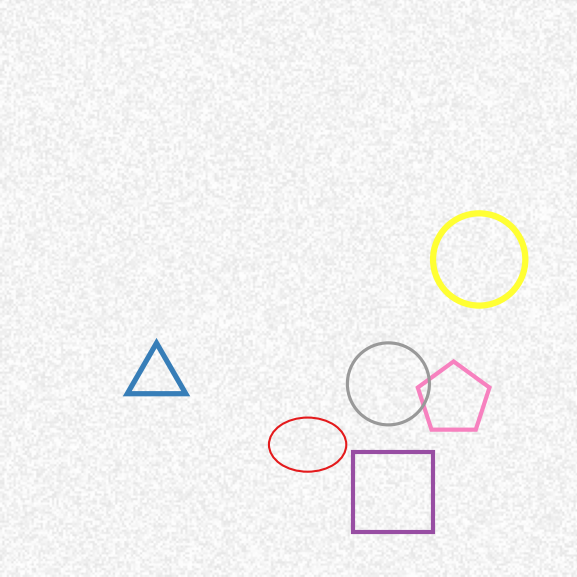[{"shape": "oval", "thickness": 1, "radius": 0.33, "center": [0.533, 0.229]}, {"shape": "triangle", "thickness": 2.5, "radius": 0.29, "center": [0.271, 0.347]}, {"shape": "square", "thickness": 2, "radius": 0.35, "center": [0.68, 0.147]}, {"shape": "circle", "thickness": 3, "radius": 0.4, "center": [0.83, 0.55]}, {"shape": "pentagon", "thickness": 2, "radius": 0.33, "center": [0.786, 0.308]}, {"shape": "circle", "thickness": 1.5, "radius": 0.36, "center": [0.673, 0.334]}]